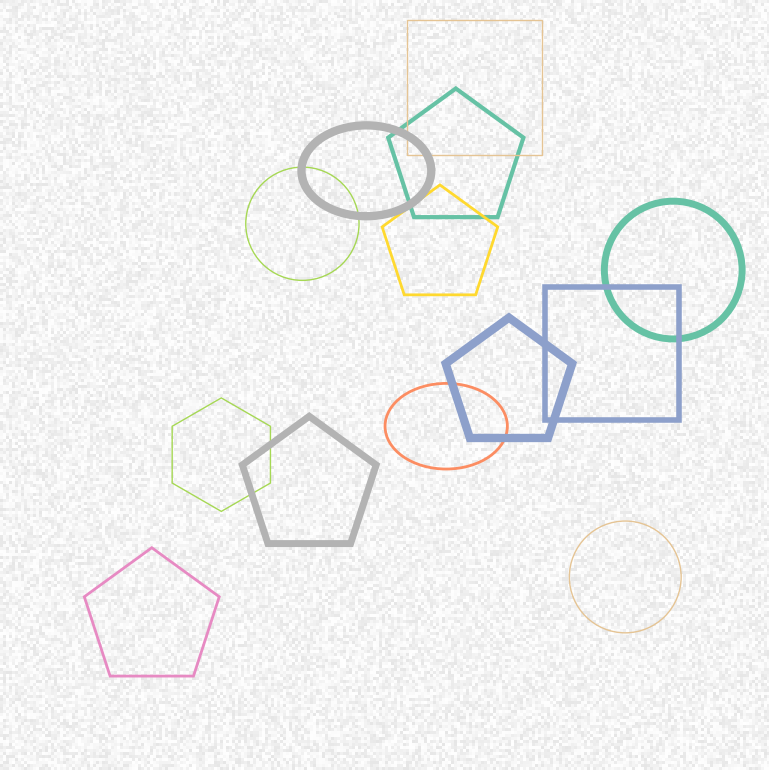[{"shape": "circle", "thickness": 2.5, "radius": 0.45, "center": [0.874, 0.649]}, {"shape": "pentagon", "thickness": 1.5, "radius": 0.46, "center": [0.592, 0.793]}, {"shape": "oval", "thickness": 1, "radius": 0.4, "center": [0.579, 0.446]}, {"shape": "pentagon", "thickness": 3, "radius": 0.43, "center": [0.661, 0.501]}, {"shape": "square", "thickness": 2, "radius": 0.43, "center": [0.795, 0.541]}, {"shape": "pentagon", "thickness": 1, "radius": 0.46, "center": [0.197, 0.197]}, {"shape": "hexagon", "thickness": 0.5, "radius": 0.37, "center": [0.287, 0.41]}, {"shape": "circle", "thickness": 0.5, "radius": 0.37, "center": [0.393, 0.709]}, {"shape": "pentagon", "thickness": 1, "radius": 0.39, "center": [0.571, 0.681]}, {"shape": "circle", "thickness": 0.5, "radius": 0.36, "center": [0.812, 0.251]}, {"shape": "square", "thickness": 0.5, "radius": 0.44, "center": [0.616, 0.887]}, {"shape": "oval", "thickness": 3, "radius": 0.42, "center": [0.476, 0.778]}, {"shape": "pentagon", "thickness": 2.5, "radius": 0.46, "center": [0.402, 0.368]}]